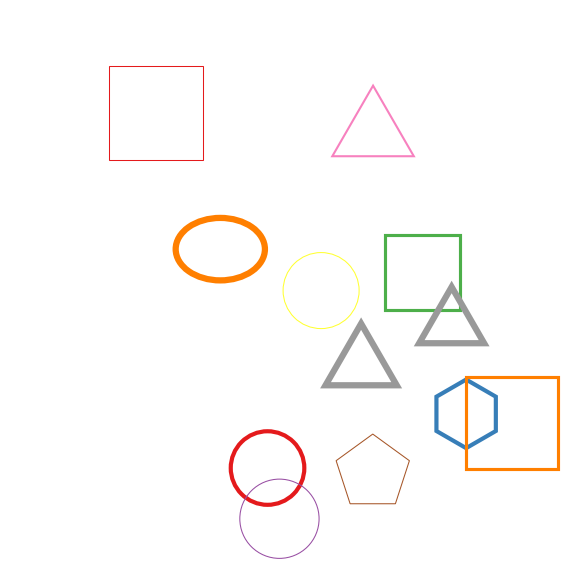[{"shape": "circle", "thickness": 2, "radius": 0.32, "center": [0.463, 0.189]}, {"shape": "square", "thickness": 0.5, "radius": 0.4, "center": [0.27, 0.804]}, {"shape": "hexagon", "thickness": 2, "radius": 0.3, "center": [0.807, 0.283]}, {"shape": "square", "thickness": 1.5, "radius": 0.32, "center": [0.732, 0.528]}, {"shape": "circle", "thickness": 0.5, "radius": 0.34, "center": [0.484, 0.101]}, {"shape": "oval", "thickness": 3, "radius": 0.39, "center": [0.381, 0.568]}, {"shape": "square", "thickness": 1.5, "radius": 0.4, "center": [0.886, 0.267]}, {"shape": "circle", "thickness": 0.5, "radius": 0.33, "center": [0.556, 0.496]}, {"shape": "pentagon", "thickness": 0.5, "radius": 0.33, "center": [0.645, 0.181]}, {"shape": "triangle", "thickness": 1, "radius": 0.41, "center": [0.646, 0.769]}, {"shape": "triangle", "thickness": 3, "radius": 0.36, "center": [0.625, 0.368]}, {"shape": "triangle", "thickness": 3, "radius": 0.32, "center": [0.782, 0.437]}]